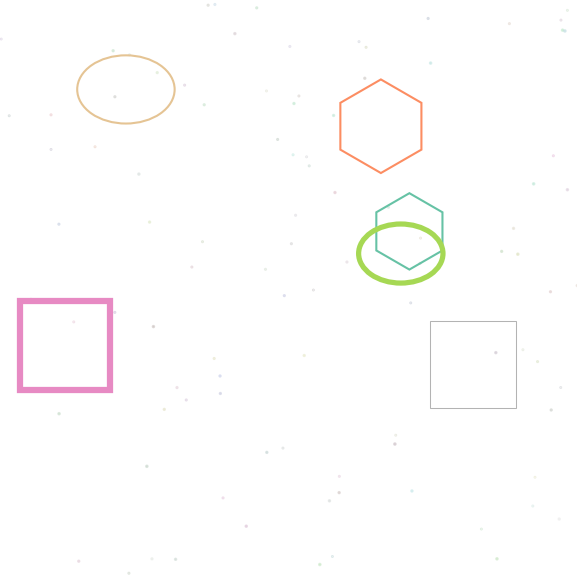[{"shape": "hexagon", "thickness": 1, "radius": 0.33, "center": [0.709, 0.598]}, {"shape": "hexagon", "thickness": 1, "radius": 0.41, "center": [0.66, 0.781]}, {"shape": "square", "thickness": 3, "radius": 0.39, "center": [0.113, 0.401]}, {"shape": "oval", "thickness": 2.5, "radius": 0.37, "center": [0.694, 0.56]}, {"shape": "oval", "thickness": 1, "radius": 0.42, "center": [0.218, 0.844]}, {"shape": "square", "thickness": 0.5, "radius": 0.37, "center": [0.819, 0.368]}]